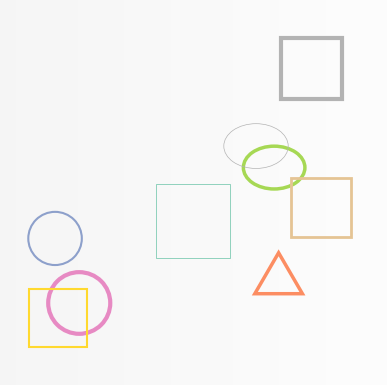[{"shape": "square", "thickness": 0.5, "radius": 0.48, "center": [0.498, 0.425]}, {"shape": "triangle", "thickness": 2.5, "radius": 0.35, "center": [0.719, 0.273]}, {"shape": "circle", "thickness": 1.5, "radius": 0.35, "center": [0.142, 0.381]}, {"shape": "circle", "thickness": 3, "radius": 0.4, "center": [0.204, 0.213]}, {"shape": "oval", "thickness": 2.5, "radius": 0.4, "center": [0.707, 0.565]}, {"shape": "square", "thickness": 1.5, "radius": 0.38, "center": [0.15, 0.173]}, {"shape": "square", "thickness": 2, "radius": 0.39, "center": [0.829, 0.461]}, {"shape": "square", "thickness": 3, "radius": 0.39, "center": [0.804, 0.823]}, {"shape": "oval", "thickness": 0.5, "radius": 0.42, "center": [0.661, 0.621]}]